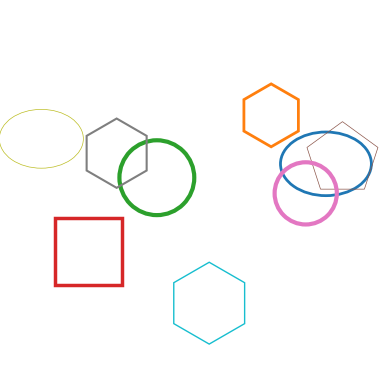[{"shape": "oval", "thickness": 2, "radius": 0.59, "center": [0.847, 0.574]}, {"shape": "hexagon", "thickness": 2, "radius": 0.41, "center": [0.704, 0.7]}, {"shape": "circle", "thickness": 3, "radius": 0.49, "center": [0.407, 0.538]}, {"shape": "square", "thickness": 2.5, "radius": 0.44, "center": [0.23, 0.346]}, {"shape": "pentagon", "thickness": 0.5, "radius": 0.48, "center": [0.89, 0.587]}, {"shape": "circle", "thickness": 3, "radius": 0.4, "center": [0.794, 0.498]}, {"shape": "hexagon", "thickness": 1.5, "radius": 0.45, "center": [0.303, 0.602]}, {"shape": "oval", "thickness": 0.5, "radius": 0.55, "center": [0.107, 0.64]}, {"shape": "hexagon", "thickness": 1, "radius": 0.53, "center": [0.543, 0.213]}]